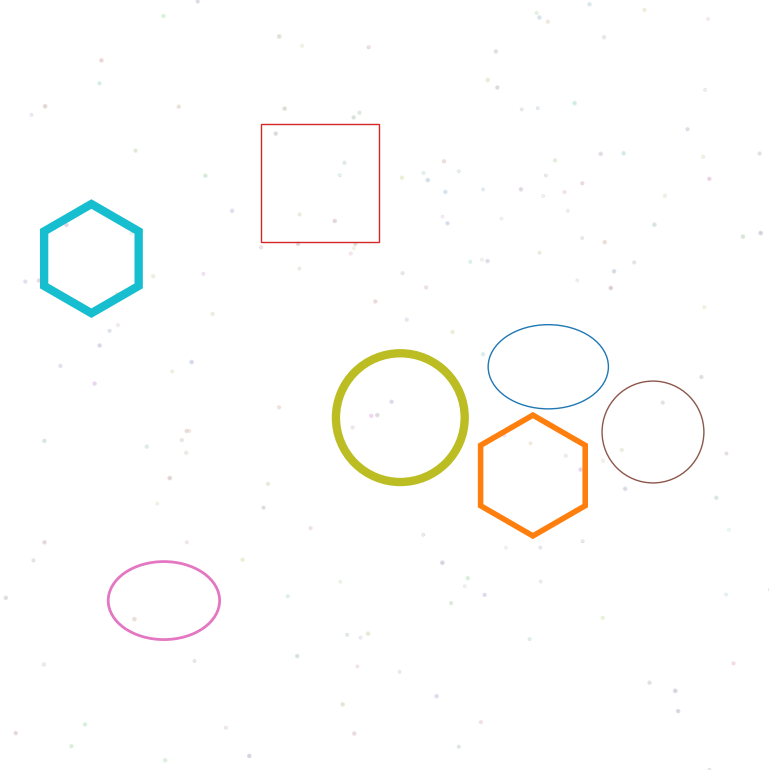[{"shape": "oval", "thickness": 0.5, "radius": 0.39, "center": [0.712, 0.524]}, {"shape": "hexagon", "thickness": 2, "radius": 0.39, "center": [0.692, 0.382]}, {"shape": "square", "thickness": 0.5, "radius": 0.38, "center": [0.416, 0.762]}, {"shape": "circle", "thickness": 0.5, "radius": 0.33, "center": [0.848, 0.439]}, {"shape": "oval", "thickness": 1, "radius": 0.36, "center": [0.213, 0.22]}, {"shape": "circle", "thickness": 3, "radius": 0.42, "center": [0.52, 0.458]}, {"shape": "hexagon", "thickness": 3, "radius": 0.35, "center": [0.119, 0.664]}]